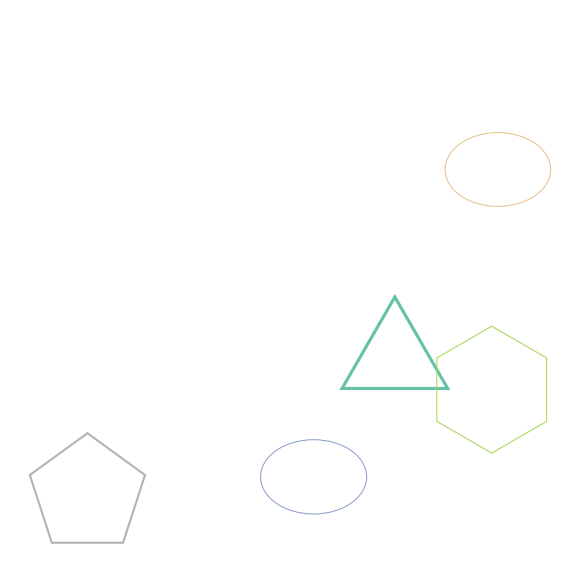[{"shape": "triangle", "thickness": 1.5, "radius": 0.53, "center": [0.684, 0.379]}, {"shape": "oval", "thickness": 0.5, "radius": 0.46, "center": [0.543, 0.173]}, {"shape": "hexagon", "thickness": 0.5, "radius": 0.55, "center": [0.851, 0.324]}, {"shape": "oval", "thickness": 0.5, "radius": 0.46, "center": [0.862, 0.706]}, {"shape": "pentagon", "thickness": 1, "radius": 0.52, "center": [0.151, 0.144]}]